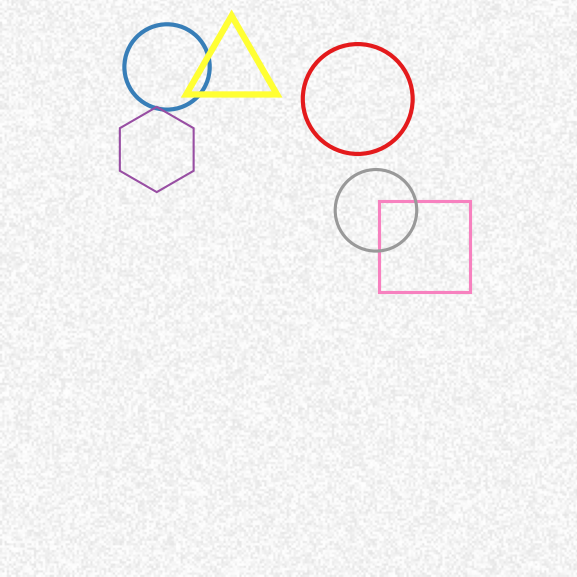[{"shape": "circle", "thickness": 2, "radius": 0.48, "center": [0.619, 0.828]}, {"shape": "circle", "thickness": 2, "radius": 0.37, "center": [0.289, 0.883]}, {"shape": "hexagon", "thickness": 1, "radius": 0.37, "center": [0.271, 0.74]}, {"shape": "triangle", "thickness": 3, "radius": 0.45, "center": [0.401, 0.881]}, {"shape": "square", "thickness": 1.5, "radius": 0.39, "center": [0.735, 0.572]}, {"shape": "circle", "thickness": 1.5, "radius": 0.35, "center": [0.651, 0.635]}]